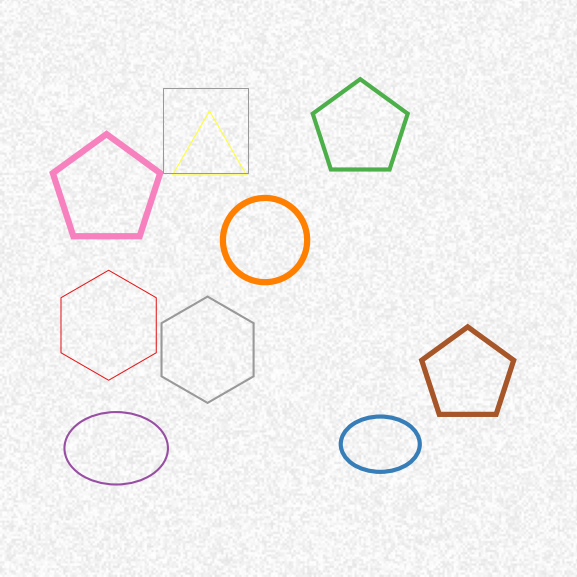[{"shape": "hexagon", "thickness": 0.5, "radius": 0.48, "center": [0.188, 0.436]}, {"shape": "oval", "thickness": 2, "radius": 0.34, "center": [0.658, 0.23]}, {"shape": "pentagon", "thickness": 2, "radius": 0.43, "center": [0.624, 0.776]}, {"shape": "oval", "thickness": 1, "radius": 0.45, "center": [0.201, 0.223]}, {"shape": "circle", "thickness": 3, "radius": 0.36, "center": [0.459, 0.583]}, {"shape": "triangle", "thickness": 0.5, "radius": 0.37, "center": [0.363, 0.733]}, {"shape": "pentagon", "thickness": 2.5, "radius": 0.42, "center": [0.81, 0.349]}, {"shape": "pentagon", "thickness": 3, "radius": 0.49, "center": [0.184, 0.669]}, {"shape": "square", "thickness": 0.5, "radius": 0.37, "center": [0.355, 0.773]}, {"shape": "hexagon", "thickness": 1, "radius": 0.46, "center": [0.359, 0.394]}]